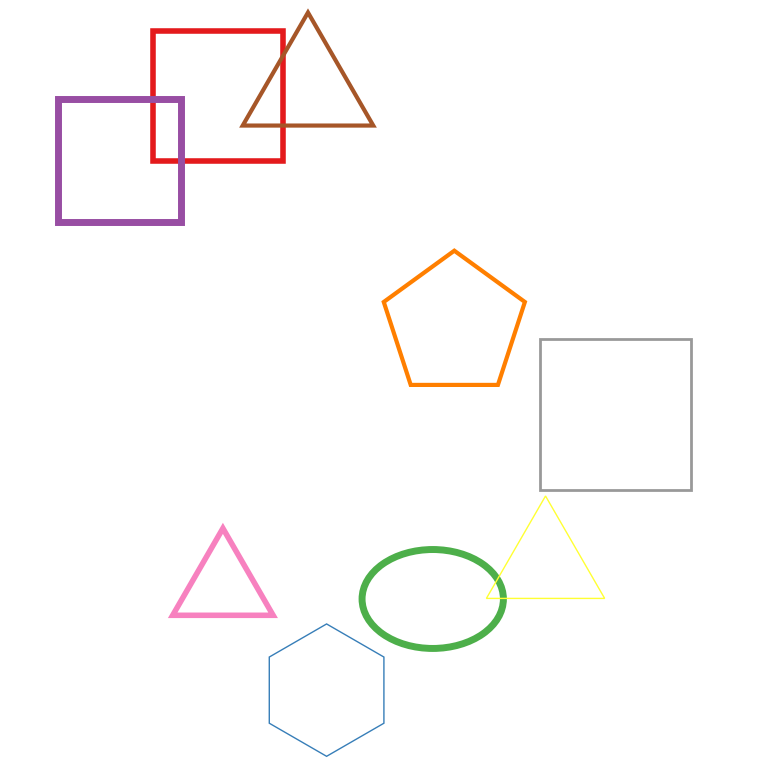[{"shape": "square", "thickness": 2, "radius": 0.42, "center": [0.283, 0.876]}, {"shape": "hexagon", "thickness": 0.5, "radius": 0.43, "center": [0.424, 0.104]}, {"shape": "oval", "thickness": 2.5, "radius": 0.46, "center": [0.562, 0.222]}, {"shape": "square", "thickness": 2.5, "radius": 0.4, "center": [0.155, 0.792]}, {"shape": "pentagon", "thickness": 1.5, "radius": 0.48, "center": [0.59, 0.578]}, {"shape": "triangle", "thickness": 0.5, "radius": 0.44, "center": [0.708, 0.267]}, {"shape": "triangle", "thickness": 1.5, "radius": 0.49, "center": [0.4, 0.886]}, {"shape": "triangle", "thickness": 2, "radius": 0.38, "center": [0.289, 0.239]}, {"shape": "square", "thickness": 1, "radius": 0.49, "center": [0.799, 0.462]}]